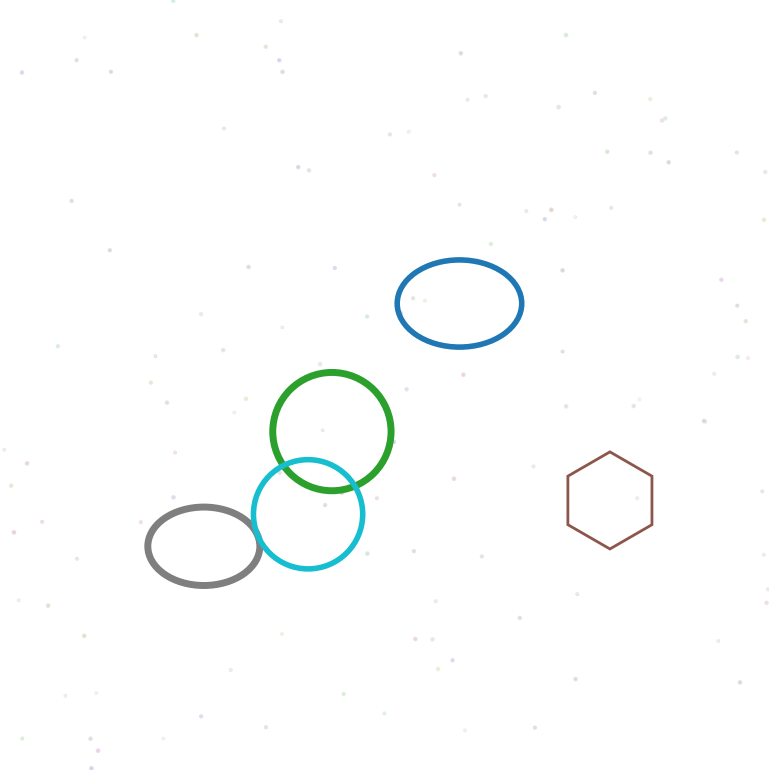[{"shape": "oval", "thickness": 2, "radius": 0.4, "center": [0.597, 0.606]}, {"shape": "circle", "thickness": 2.5, "radius": 0.38, "center": [0.431, 0.439]}, {"shape": "hexagon", "thickness": 1, "radius": 0.32, "center": [0.792, 0.35]}, {"shape": "oval", "thickness": 2.5, "radius": 0.36, "center": [0.265, 0.291]}, {"shape": "circle", "thickness": 2, "radius": 0.35, "center": [0.4, 0.332]}]